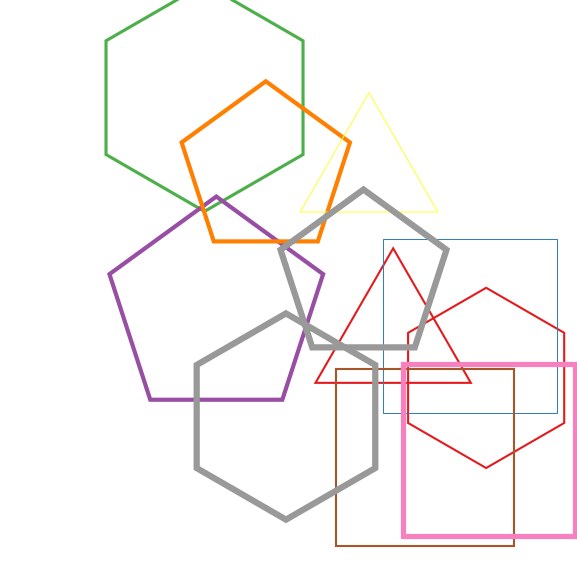[{"shape": "hexagon", "thickness": 1, "radius": 0.78, "center": [0.842, 0.345]}, {"shape": "triangle", "thickness": 1, "radius": 0.78, "center": [0.681, 0.414]}, {"shape": "square", "thickness": 0.5, "radius": 0.75, "center": [0.813, 0.434]}, {"shape": "hexagon", "thickness": 1.5, "radius": 0.98, "center": [0.354, 0.83]}, {"shape": "pentagon", "thickness": 2, "radius": 0.97, "center": [0.375, 0.464]}, {"shape": "pentagon", "thickness": 2, "radius": 0.77, "center": [0.46, 0.705]}, {"shape": "triangle", "thickness": 0.5, "radius": 0.69, "center": [0.639, 0.701]}, {"shape": "square", "thickness": 1, "radius": 0.77, "center": [0.736, 0.207]}, {"shape": "square", "thickness": 2.5, "radius": 0.75, "center": [0.847, 0.22]}, {"shape": "hexagon", "thickness": 3, "radius": 0.89, "center": [0.495, 0.278]}, {"shape": "pentagon", "thickness": 3, "radius": 0.76, "center": [0.629, 0.52]}]